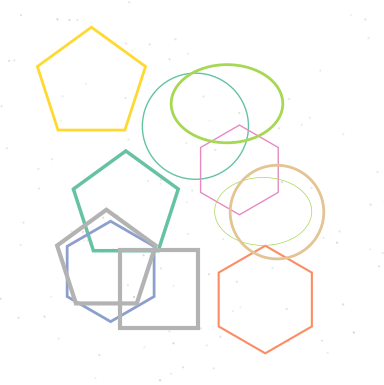[{"shape": "pentagon", "thickness": 2.5, "radius": 0.72, "center": [0.327, 0.465]}, {"shape": "circle", "thickness": 1, "radius": 0.69, "center": [0.508, 0.672]}, {"shape": "hexagon", "thickness": 1.5, "radius": 0.7, "center": [0.689, 0.222]}, {"shape": "hexagon", "thickness": 2, "radius": 0.65, "center": [0.287, 0.295]}, {"shape": "hexagon", "thickness": 1, "radius": 0.58, "center": [0.622, 0.559]}, {"shape": "oval", "thickness": 2, "radius": 0.72, "center": [0.59, 0.731]}, {"shape": "oval", "thickness": 0.5, "radius": 0.63, "center": [0.684, 0.451]}, {"shape": "pentagon", "thickness": 2, "radius": 0.74, "center": [0.238, 0.782]}, {"shape": "circle", "thickness": 2, "radius": 0.61, "center": [0.719, 0.449]}, {"shape": "square", "thickness": 3, "radius": 0.51, "center": [0.413, 0.249]}, {"shape": "pentagon", "thickness": 3, "radius": 0.67, "center": [0.276, 0.321]}]